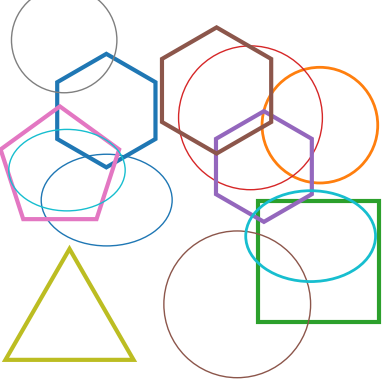[{"shape": "oval", "thickness": 1, "radius": 0.85, "center": [0.277, 0.48]}, {"shape": "hexagon", "thickness": 3, "radius": 0.74, "center": [0.276, 0.713]}, {"shape": "circle", "thickness": 2, "radius": 0.75, "center": [0.831, 0.675]}, {"shape": "square", "thickness": 3, "radius": 0.79, "center": [0.828, 0.32]}, {"shape": "circle", "thickness": 1, "radius": 0.93, "center": [0.651, 0.694]}, {"shape": "hexagon", "thickness": 3, "radius": 0.72, "center": [0.685, 0.567]}, {"shape": "circle", "thickness": 1, "radius": 0.95, "center": [0.616, 0.21]}, {"shape": "hexagon", "thickness": 3, "radius": 0.82, "center": [0.563, 0.765]}, {"shape": "pentagon", "thickness": 3, "radius": 0.81, "center": [0.155, 0.562]}, {"shape": "circle", "thickness": 1, "radius": 0.68, "center": [0.167, 0.896]}, {"shape": "triangle", "thickness": 3, "radius": 0.96, "center": [0.181, 0.161]}, {"shape": "oval", "thickness": 2, "radius": 0.84, "center": [0.807, 0.387]}, {"shape": "oval", "thickness": 1, "radius": 0.76, "center": [0.174, 0.558]}]